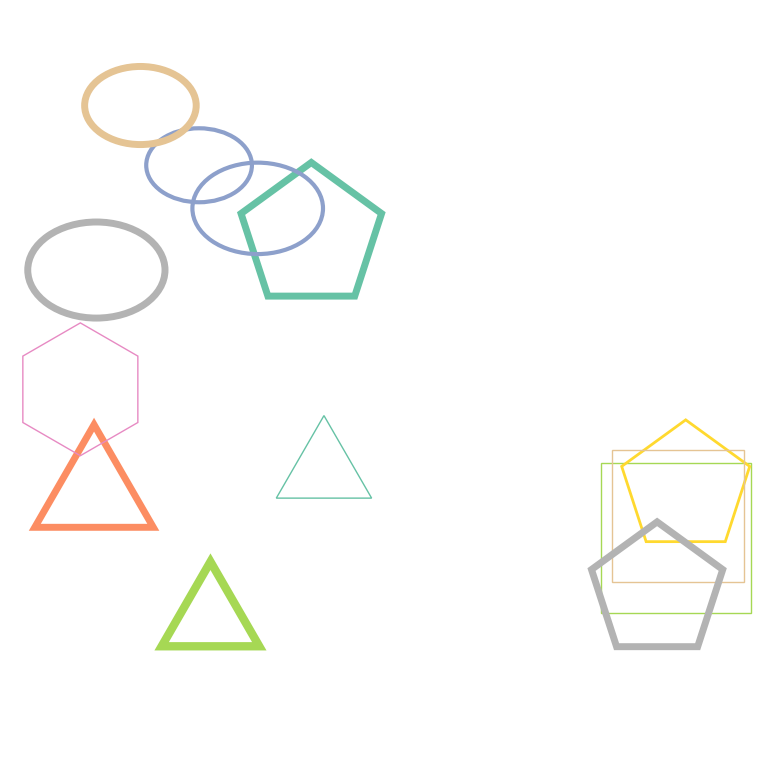[{"shape": "pentagon", "thickness": 2.5, "radius": 0.48, "center": [0.404, 0.693]}, {"shape": "triangle", "thickness": 0.5, "radius": 0.36, "center": [0.421, 0.389]}, {"shape": "triangle", "thickness": 2.5, "radius": 0.44, "center": [0.122, 0.36]}, {"shape": "oval", "thickness": 1.5, "radius": 0.42, "center": [0.335, 0.729]}, {"shape": "oval", "thickness": 1.5, "radius": 0.34, "center": [0.259, 0.785]}, {"shape": "hexagon", "thickness": 0.5, "radius": 0.43, "center": [0.104, 0.494]}, {"shape": "triangle", "thickness": 3, "radius": 0.37, "center": [0.273, 0.197]}, {"shape": "square", "thickness": 0.5, "radius": 0.48, "center": [0.878, 0.301]}, {"shape": "pentagon", "thickness": 1, "radius": 0.44, "center": [0.891, 0.367]}, {"shape": "square", "thickness": 0.5, "radius": 0.43, "center": [0.88, 0.33]}, {"shape": "oval", "thickness": 2.5, "radius": 0.36, "center": [0.182, 0.863]}, {"shape": "oval", "thickness": 2.5, "radius": 0.45, "center": [0.125, 0.649]}, {"shape": "pentagon", "thickness": 2.5, "radius": 0.45, "center": [0.853, 0.233]}]